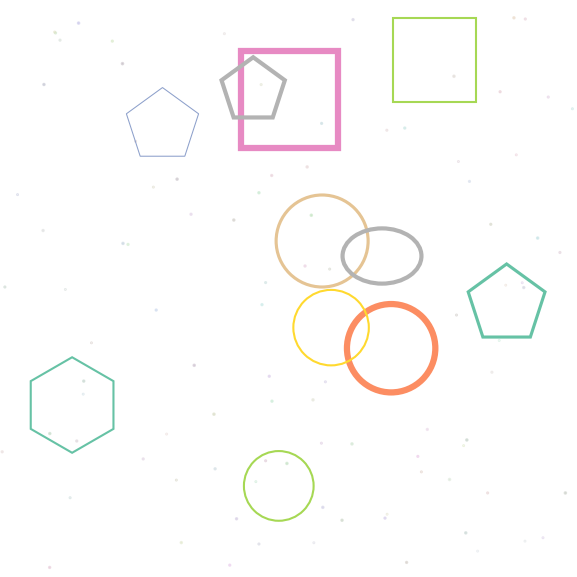[{"shape": "hexagon", "thickness": 1, "radius": 0.41, "center": [0.125, 0.298]}, {"shape": "pentagon", "thickness": 1.5, "radius": 0.35, "center": [0.877, 0.472]}, {"shape": "circle", "thickness": 3, "radius": 0.38, "center": [0.677, 0.396]}, {"shape": "pentagon", "thickness": 0.5, "radius": 0.33, "center": [0.281, 0.782]}, {"shape": "square", "thickness": 3, "radius": 0.42, "center": [0.502, 0.826]}, {"shape": "circle", "thickness": 1, "radius": 0.3, "center": [0.483, 0.158]}, {"shape": "square", "thickness": 1, "radius": 0.36, "center": [0.752, 0.895]}, {"shape": "circle", "thickness": 1, "radius": 0.33, "center": [0.573, 0.432]}, {"shape": "circle", "thickness": 1.5, "radius": 0.4, "center": [0.558, 0.582]}, {"shape": "pentagon", "thickness": 2, "radius": 0.29, "center": [0.438, 0.842]}, {"shape": "oval", "thickness": 2, "radius": 0.34, "center": [0.661, 0.556]}]